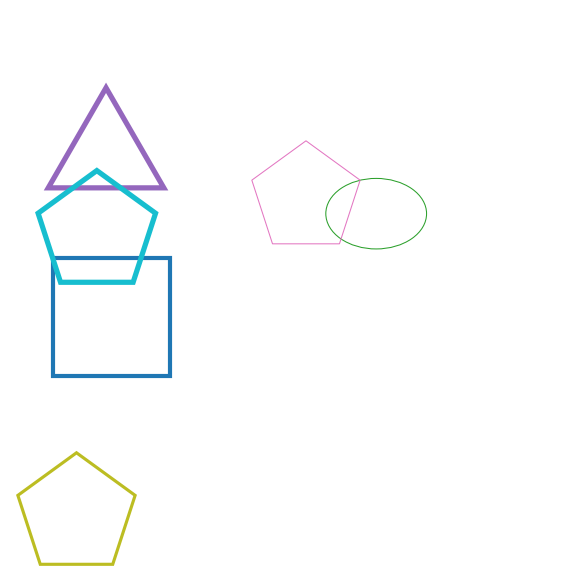[{"shape": "square", "thickness": 2, "radius": 0.51, "center": [0.193, 0.45]}, {"shape": "oval", "thickness": 0.5, "radius": 0.44, "center": [0.651, 0.629]}, {"shape": "triangle", "thickness": 2.5, "radius": 0.58, "center": [0.184, 0.732]}, {"shape": "pentagon", "thickness": 0.5, "radius": 0.49, "center": [0.53, 0.657]}, {"shape": "pentagon", "thickness": 1.5, "radius": 0.53, "center": [0.132, 0.108]}, {"shape": "pentagon", "thickness": 2.5, "radius": 0.53, "center": [0.168, 0.597]}]